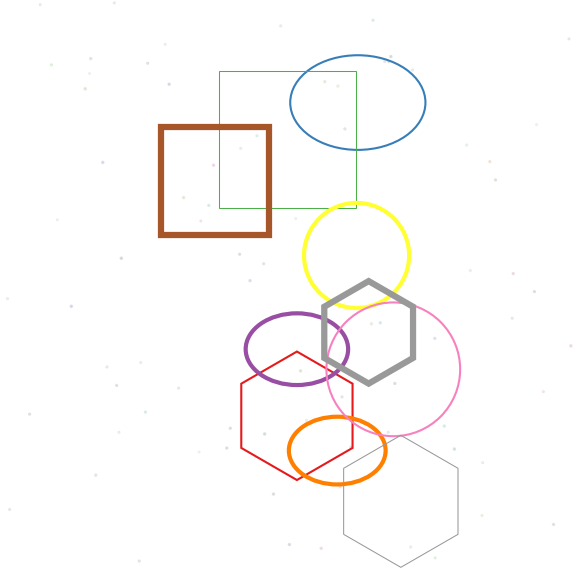[{"shape": "hexagon", "thickness": 1, "radius": 0.56, "center": [0.514, 0.279]}, {"shape": "oval", "thickness": 1, "radius": 0.59, "center": [0.62, 0.822]}, {"shape": "square", "thickness": 0.5, "radius": 0.59, "center": [0.498, 0.758]}, {"shape": "oval", "thickness": 2, "radius": 0.44, "center": [0.514, 0.394]}, {"shape": "oval", "thickness": 2, "radius": 0.42, "center": [0.584, 0.219]}, {"shape": "circle", "thickness": 2, "radius": 0.46, "center": [0.617, 0.557]}, {"shape": "square", "thickness": 3, "radius": 0.47, "center": [0.372, 0.686]}, {"shape": "circle", "thickness": 1, "radius": 0.58, "center": [0.681, 0.36]}, {"shape": "hexagon", "thickness": 0.5, "radius": 0.57, "center": [0.694, 0.131]}, {"shape": "hexagon", "thickness": 3, "radius": 0.44, "center": [0.638, 0.424]}]